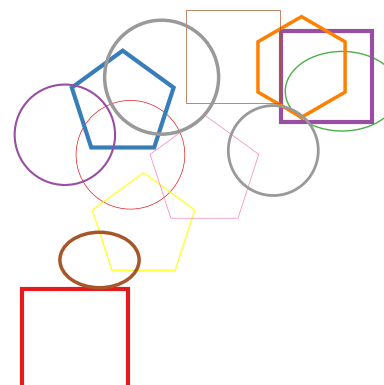[{"shape": "circle", "thickness": 0.5, "radius": 0.71, "center": [0.339, 0.598]}, {"shape": "square", "thickness": 3, "radius": 0.68, "center": [0.195, 0.111]}, {"shape": "pentagon", "thickness": 3, "radius": 0.7, "center": [0.319, 0.729]}, {"shape": "oval", "thickness": 1, "radius": 0.74, "center": [0.889, 0.763]}, {"shape": "circle", "thickness": 1.5, "radius": 0.65, "center": [0.168, 0.65]}, {"shape": "square", "thickness": 3, "radius": 0.59, "center": [0.847, 0.801]}, {"shape": "hexagon", "thickness": 2.5, "radius": 0.65, "center": [0.783, 0.826]}, {"shape": "pentagon", "thickness": 1, "radius": 0.7, "center": [0.373, 0.411]}, {"shape": "oval", "thickness": 2.5, "radius": 0.51, "center": [0.258, 0.325]}, {"shape": "square", "thickness": 0.5, "radius": 0.61, "center": [0.606, 0.853]}, {"shape": "pentagon", "thickness": 0.5, "radius": 0.74, "center": [0.531, 0.553]}, {"shape": "circle", "thickness": 2, "radius": 0.58, "center": [0.71, 0.609]}, {"shape": "circle", "thickness": 2.5, "radius": 0.74, "center": [0.42, 0.8]}]